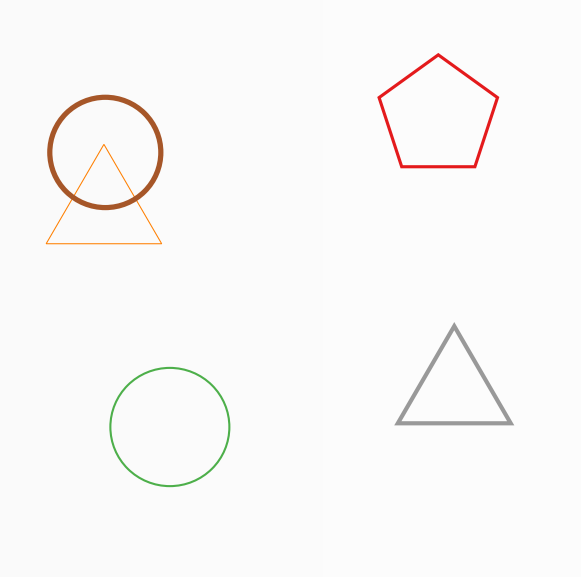[{"shape": "pentagon", "thickness": 1.5, "radius": 0.54, "center": [0.754, 0.797]}, {"shape": "circle", "thickness": 1, "radius": 0.51, "center": [0.292, 0.26]}, {"shape": "triangle", "thickness": 0.5, "radius": 0.57, "center": [0.179, 0.634]}, {"shape": "circle", "thickness": 2.5, "radius": 0.48, "center": [0.181, 0.735]}, {"shape": "triangle", "thickness": 2, "radius": 0.56, "center": [0.782, 0.322]}]